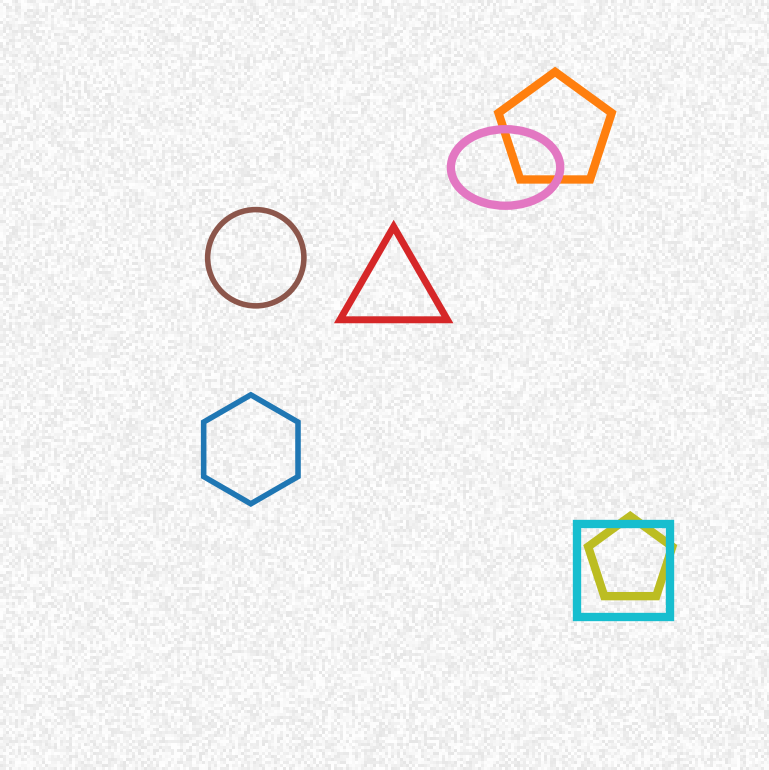[{"shape": "hexagon", "thickness": 2, "radius": 0.35, "center": [0.326, 0.416]}, {"shape": "pentagon", "thickness": 3, "radius": 0.39, "center": [0.721, 0.829]}, {"shape": "triangle", "thickness": 2.5, "radius": 0.4, "center": [0.511, 0.625]}, {"shape": "circle", "thickness": 2, "radius": 0.31, "center": [0.332, 0.665]}, {"shape": "oval", "thickness": 3, "radius": 0.36, "center": [0.657, 0.782]}, {"shape": "pentagon", "thickness": 3, "radius": 0.29, "center": [0.818, 0.272]}, {"shape": "square", "thickness": 3, "radius": 0.3, "center": [0.81, 0.259]}]